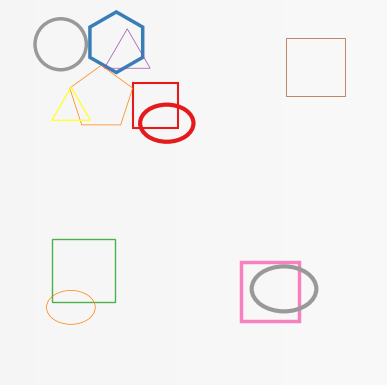[{"shape": "square", "thickness": 1.5, "radius": 0.29, "center": [0.401, 0.726]}, {"shape": "oval", "thickness": 3, "radius": 0.34, "center": [0.43, 0.68]}, {"shape": "hexagon", "thickness": 2.5, "radius": 0.39, "center": [0.3, 0.89]}, {"shape": "square", "thickness": 1, "radius": 0.4, "center": [0.216, 0.298]}, {"shape": "triangle", "thickness": 0.5, "radius": 0.34, "center": [0.328, 0.857]}, {"shape": "oval", "thickness": 0.5, "radius": 0.31, "center": [0.183, 0.202]}, {"shape": "pentagon", "thickness": 0.5, "radius": 0.43, "center": [0.261, 0.745]}, {"shape": "triangle", "thickness": 1, "radius": 0.29, "center": [0.184, 0.716]}, {"shape": "square", "thickness": 0.5, "radius": 0.38, "center": [0.815, 0.826]}, {"shape": "square", "thickness": 2.5, "radius": 0.38, "center": [0.697, 0.242]}, {"shape": "oval", "thickness": 3, "radius": 0.42, "center": [0.733, 0.25]}, {"shape": "circle", "thickness": 2.5, "radius": 0.33, "center": [0.157, 0.885]}]